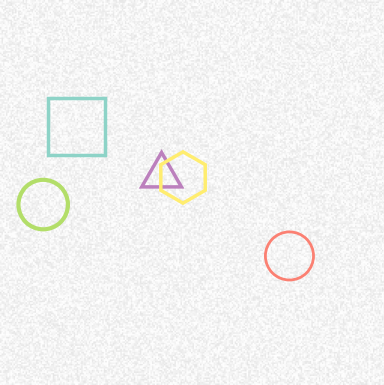[{"shape": "square", "thickness": 2.5, "radius": 0.37, "center": [0.199, 0.671]}, {"shape": "circle", "thickness": 2, "radius": 0.31, "center": [0.752, 0.335]}, {"shape": "circle", "thickness": 3, "radius": 0.32, "center": [0.112, 0.469]}, {"shape": "triangle", "thickness": 2.5, "radius": 0.3, "center": [0.42, 0.544]}, {"shape": "hexagon", "thickness": 2.5, "radius": 0.33, "center": [0.475, 0.539]}]